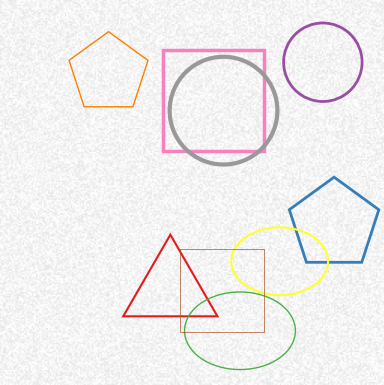[{"shape": "triangle", "thickness": 1.5, "radius": 0.71, "center": [0.442, 0.249]}, {"shape": "pentagon", "thickness": 2, "radius": 0.61, "center": [0.868, 0.418]}, {"shape": "oval", "thickness": 1, "radius": 0.72, "center": [0.623, 0.141]}, {"shape": "circle", "thickness": 2, "radius": 0.51, "center": [0.839, 0.838]}, {"shape": "pentagon", "thickness": 1, "radius": 0.54, "center": [0.282, 0.81]}, {"shape": "oval", "thickness": 1.5, "radius": 0.63, "center": [0.726, 0.321]}, {"shape": "square", "thickness": 0.5, "radius": 0.54, "center": [0.577, 0.245]}, {"shape": "square", "thickness": 2.5, "radius": 0.65, "center": [0.554, 0.739]}, {"shape": "circle", "thickness": 3, "radius": 0.7, "center": [0.581, 0.713]}]